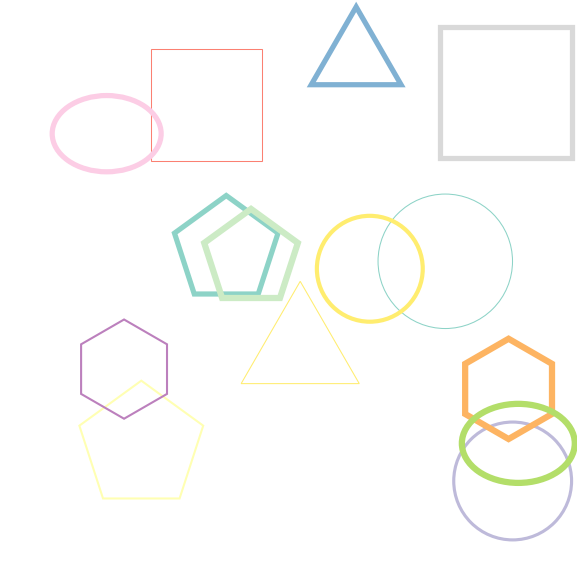[{"shape": "circle", "thickness": 0.5, "radius": 0.58, "center": [0.771, 0.547]}, {"shape": "pentagon", "thickness": 2.5, "radius": 0.47, "center": [0.392, 0.566]}, {"shape": "pentagon", "thickness": 1, "radius": 0.56, "center": [0.245, 0.227]}, {"shape": "circle", "thickness": 1.5, "radius": 0.51, "center": [0.888, 0.166]}, {"shape": "square", "thickness": 0.5, "radius": 0.48, "center": [0.358, 0.817]}, {"shape": "triangle", "thickness": 2.5, "radius": 0.45, "center": [0.617, 0.897]}, {"shape": "hexagon", "thickness": 3, "radius": 0.43, "center": [0.881, 0.326]}, {"shape": "oval", "thickness": 3, "radius": 0.49, "center": [0.898, 0.231]}, {"shape": "oval", "thickness": 2.5, "radius": 0.47, "center": [0.185, 0.768]}, {"shape": "square", "thickness": 2.5, "radius": 0.57, "center": [0.876, 0.838]}, {"shape": "hexagon", "thickness": 1, "radius": 0.43, "center": [0.215, 0.36]}, {"shape": "pentagon", "thickness": 3, "radius": 0.43, "center": [0.435, 0.552]}, {"shape": "triangle", "thickness": 0.5, "radius": 0.59, "center": [0.52, 0.394]}, {"shape": "circle", "thickness": 2, "radius": 0.46, "center": [0.64, 0.534]}]